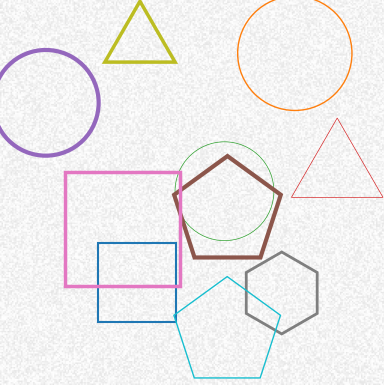[{"shape": "square", "thickness": 1.5, "radius": 0.51, "center": [0.355, 0.266]}, {"shape": "circle", "thickness": 1, "radius": 0.74, "center": [0.766, 0.862]}, {"shape": "circle", "thickness": 0.5, "radius": 0.64, "center": [0.583, 0.503]}, {"shape": "triangle", "thickness": 0.5, "radius": 0.69, "center": [0.876, 0.556]}, {"shape": "circle", "thickness": 3, "radius": 0.69, "center": [0.119, 0.733]}, {"shape": "pentagon", "thickness": 3, "radius": 0.73, "center": [0.591, 0.449]}, {"shape": "square", "thickness": 2.5, "radius": 0.74, "center": [0.318, 0.405]}, {"shape": "hexagon", "thickness": 2, "radius": 0.53, "center": [0.732, 0.239]}, {"shape": "triangle", "thickness": 2.5, "radius": 0.53, "center": [0.364, 0.891]}, {"shape": "pentagon", "thickness": 1, "radius": 0.73, "center": [0.59, 0.136]}]